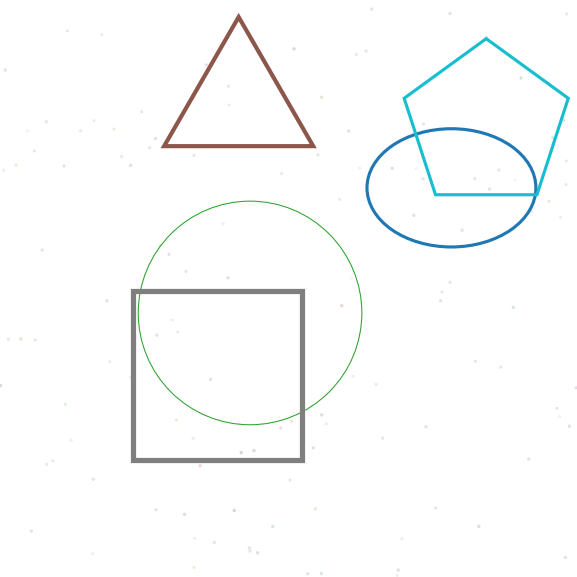[{"shape": "oval", "thickness": 1.5, "radius": 0.73, "center": [0.782, 0.674]}, {"shape": "circle", "thickness": 0.5, "radius": 0.97, "center": [0.433, 0.457]}, {"shape": "triangle", "thickness": 2, "radius": 0.75, "center": [0.413, 0.821]}, {"shape": "square", "thickness": 2.5, "radius": 0.73, "center": [0.377, 0.349]}, {"shape": "pentagon", "thickness": 1.5, "radius": 0.75, "center": [0.842, 0.783]}]